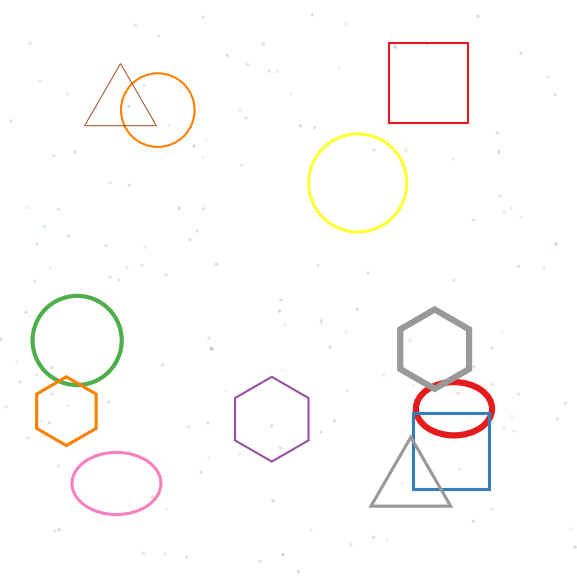[{"shape": "square", "thickness": 1, "radius": 0.34, "center": [0.742, 0.856]}, {"shape": "oval", "thickness": 3, "radius": 0.33, "center": [0.786, 0.291]}, {"shape": "square", "thickness": 1.5, "radius": 0.33, "center": [0.782, 0.218]}, {"shape": "circle", "thickness": 2, "radius": 0.39, "center": [0.134, 0.41]}, {"shape": "hexagon", "thickness": 1, "radius": 0.37, "center": [0.471, 0.273]}, {"shape": "circle", "thickness": 1, "radius": 0.32, "center": [0.273, 0.808]}, {"shape": "hexagon", "thickness": 1.5, "radius": 0.3, "center": [0.115, 0.287]}, {"shape": "circle", "thickness": 1.5, "radius": 0.42, "center": [0.619, 0.682]}, {"shape": "triangle", "thickness": 0.5, "radius": 0.36, "center": [0.209, 0.817]}, {"shape": "oval", "thickness": 1.5, "radius": 0.38, "center": [0.202, 0.162]}, {"shape": "hexagon", "thickness": 3, "radius": 0.34, "center": [0.753, 0.394]}, {"shape": "triangle", "thickness": 1.5, "radius": 0.4, "center": [0.711, 0.162]}]